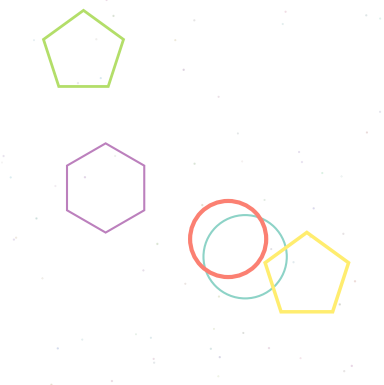[{"shape": "circle", "thickness": 1.5, "radius": 0.54, "center": [0.637, 0.333]}, {"shape": "circle", "thickness": 3, "radius": 0.49, "center": [0.593, 0.379]}, {"shape": "pentagon", "thickness": 2, "radius": 0.55, "center": [0.217, 0.864]}, {"shape": "hexagon", "thickness": 1.5, "radius": 0.58, "center": [0.274, 0.512]}, {"shape": "pentagon", "thickness": 2.5, "radius": 0.57, "center": [0.797, 0.282]}]